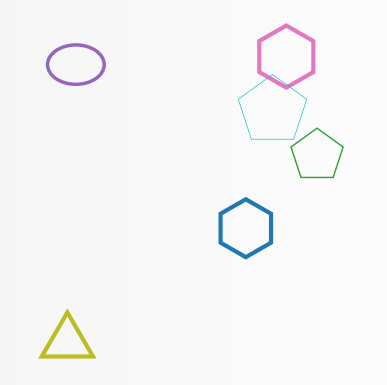[{"shape": "hexagon", "thickness": 3, "radius": 0.38, "center": [0.634, 0.407]}, {"shape": "pentagon", "thickness": 1, "radius": 0.35, "center": [0.818, 0.596]}, {"shape": "oval", "thickness": 2.5, "radius": 0.37, "center": [0.196, 0.832]}, {"shape": "hexagon", "thickness": 3, "radius": 0.4, "center": [0.739, 0.853]}, {"shape": "triangle", "thickness": 3, "radius": 0.38, "center": [0.174, 0.112]}, {"shape": "pentagon", "thickness": 0.5, "radius": 0.46, "center": [0.703, 0.714]}]